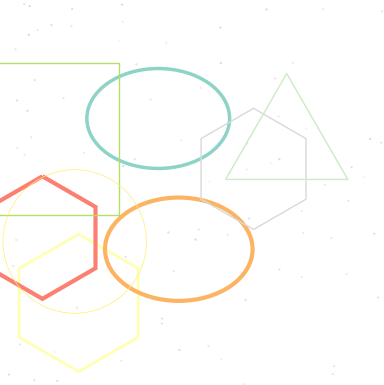[{"shape": "oval", "thickness": 2.5, "radius": 0.93, "center": [0.411, 0.692]}, {"shape": "hexagon", "thickness": 2, "radius": 0.89, "center": [0.204, 0.213]}, {"shape": "hexagon", "thickness": 3, "radius": 0.8, "center": [0.11, 0.383]}, {"shape": "oval", "thickness": 3, "radius": 0.96, "center": [0.464, 0.353]}, {"shape": "square", "thickness": 1, "radius": 0.99, "center": [0.112, 0.64]}, {"shape": "hexagon", "thickness": 1, "radius": 0.79, "center": [0.659, 0.561]}, {"shape": "triangle", "thickness": 1, "radius": 0.92, "center": [0.745, 0.626]}, {"shape": "circle", "thickness": 0.5, "radius": 0.93, "center": [0.194, 0.373]}]